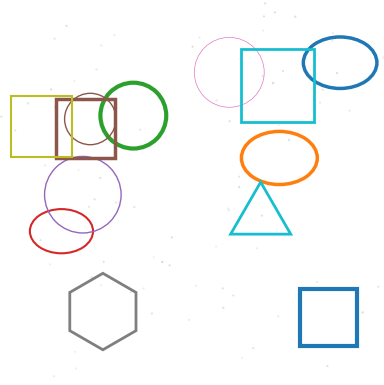[{"shape": "oval", "thickness": 2.5, "radius": 0.48, "center": [0.883, 0.837]}, {"shape": "square", "thickness": 3, "radius": 0.37, "center": [0.853, 0.176]}, {"shape": "oval", "thickness": 2.5, "radius": 0.49, "center": [0.726, 0.59]}, {"shape": "circle", "thickness": 3, "radius": 0.43, "center": [0.346, 0.7]}, {"shape": "oval", "thickness": 1.5, "radius": 0.41, "center": [0.16, 0.399]}, {"shape": "circle", "thickness": 1, "radius": 0.5, "center": [0.215, 0.494]}, {"shape": "square", "thickness": 2.5, "radius": 0.38, "center": [0.222, 0.666]}, {"shape": "circle", "thickness": 1, "radius": 0.33, "center": [0.234, 0.691]}, {"shape": "circle", "thickness": 0.5, "radius": 0.45, "center": [0.595, 0.812]}, {"shape": "hexagon", "thickness": 2, "radius": 0.5, "center": [0.267, 0.191]}, {"shape": "square", "thickness": 1.5, "radius": 0.39, "center": [0.107, 0.671]}, {"shape": "triangle", "thickness": 2, "radius": 0.45, "center": [0.677, 0.437]}, {"shape": "square", "thickness": 2, "radius": 0.47, "center": [0.72, 0.777]}]